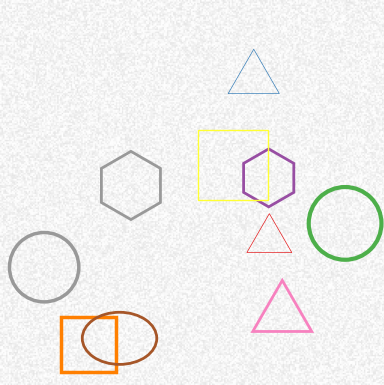[{"shape": "triangle", "thickness": 0.5, "radius": 0.34, "center": [0.7, 0.378]}, {"shape": "triangle", "thickness": 0.5, "radius": 0.38, "center": [0.659, 0.795]}, {"shape": "circle", "thickness": 3, "radius": 0.47, "center": [0.896, 0.42]}, {"shape": "hexagon", "thickness": 2, "radius": 0.38, "center": [0.698, 0.538]}, {"shape": "square", "thickness": 2.5, "radius": 0.36, "center": [0.231, 0.106]}, {"shape": "square", "thickness": 1, "radius": 0.45, "center": [0.605, 0.571]}, {"shape": "oval", "thickness": 2, "radius": 0.48, "center": [0.31, 0.121]}, {"shape": "triangle", "thickness": 2, "radius": 0.44, "center": [0.733, 0.183]}, {"shape": "hexagon", "thickness": 2, "radius": 0.44, "center": [0.34, 0.518]}, {"shape": "circle", "thickness": 2.5, "radius": 0.45, "center": [0.115, 0.306]}]